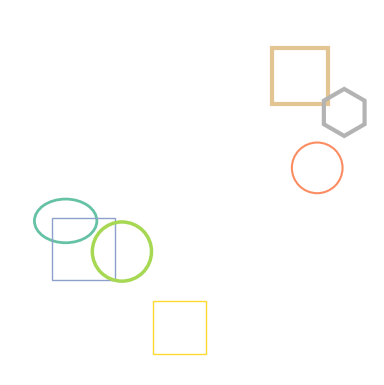[{"shape": "oval", "thickness": 2, "radius": 0.41, "center": [0.17, 0.426]}, {"shape": "circle", "thickness": 1.5, "radius": 0.33, "center": [0.824, 0.564]}, {"shape": "square", "thickness": 1, "radius": 0.41, "center": [0.216, 0.353]}, {"shape": "circle", "thickness": 2.5, "radius": 0.38, "center": [0.317, 0.347]}, {"shape": "square", "thickness": 1, "radius": 0.34, "center": [0.466, 0.15]}, {"shape": "square", "thickness": 3, "radius": 0.36, "center": [0.778, 0.803]}, {"shape": "hexagon", "thickness": 3, "radius": 0.31, "center": [0.894, 0.708]}]